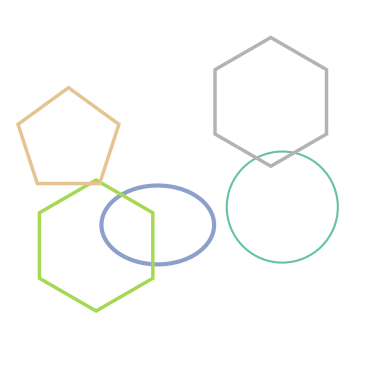[{"shape": "circle", "thickness": 1.5, "radius": 0.72, "center": [0.733, 0.462]}, {"shape": "oval", "thickness": 3, "radius": 0.73, "center": [0.41, 0.416]}, {"shape": "hexagon", "thickness": 2.5, "radius": 0.85, "center": [0.25, 0.362]}, {"shape": "pentagon", "thickness": 2.5, "radius": 0.69, "center": [0.178, 0.635]}, {"shape": "hexagon", "thickness": 2.5, "radius": 0.84, "center": [0.703, 0.735]}]